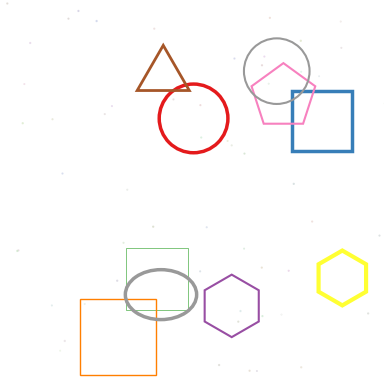[{"shape": "circle", "thickness": 2.5, "radius": 0.45, "center": [0.503, 0.692]}, {"shape": "square", "thickness": 2.5, "radius": 0.39, "center": [0.836, 0.685]}, {"shape": "square", "thickness": 0.5, "radius": 0.4, "center": [0.407, 0.275]}, {"shape": "hexagon", "thickness": 1.5, "radius": 0.41, "center": [0.602, 0.205]}, {"shape": "square", "thickness": 1, "radius": 0.49, "center": [0.307, 0.126]}, {"shape": "hexagon", "thickness": 3, "radius": 0.36, "center": [0.889, 0.278]}, {"shape": "triangle", "thickness": 2, "radius": 0.39, "center": [0.424, 0.804]}, {"shape": "pentagon", "thickness": 1.5, "radius": 0.43, "center": [0.736, 0.749]}, {"shape": "oval", "thickness": 2.5, "radius": 0.46, "center": [0.418, 0.235]}, {"shape": "circle", "thickness": 1.5, "radius": 0.43, "center": [0.719, 0.815]}]